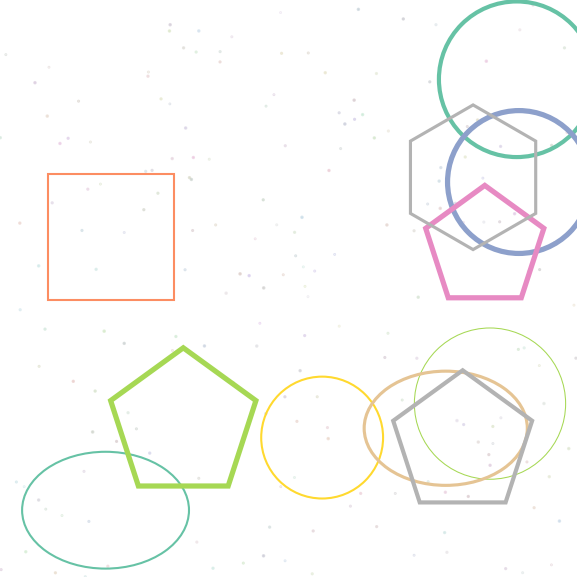[{"shape": "circle", "thickness": 2, "radius": 0.67, "center": [0.895, 0.862]}, {"shape": "oval", "thickness": 1, "radius": 0.72, "center": [0.183, 0.116]}, {"shape": "square", "thickness": 1, "radius": 0.55, "center": [0.192, 0.589]}, {"shape": "circle", "thickness": 2.5, "radius": 0.62, "center": [0.899, 0.684]}, {"shape": "pentagon", "thickness": 2.5, "radius": 0.54, "center": [0.839, 0.571]}, {"shape": "pentagon", "thickness": 2.5, "radius": 0.66, "center": [0.317, 0.265]}, {"shape": "circle", "thickness": 0.5, "radius": 0.65, "center": [0.848, 0.3]}, {"shape": "circle", "thickness": 1, "radius": 0.53, "center": [0.558, 0.241]}, {"shape": "oval", "thickness": 1.5, "radius": 0.71, "center": [0.772, 0.258]}, {"shape": "pentagon", "thickness": 2, "radius": 0.63, "center": [0.801, 0.231]}, {"shape": "hexagon", "thickness": 1.5, "radius": 0.63, "center": [0.819, 0.692]}]